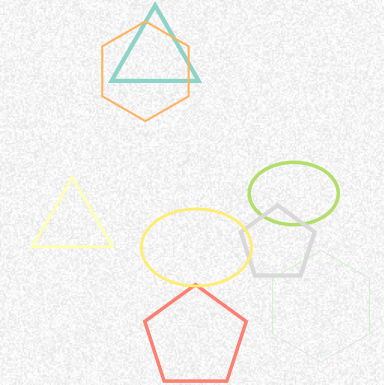[{"shape": "triangle", "thickness": 3, "radius": 0.65, "center": [0.403, 0.855]}, {"shape": "triangle", "thickness": 2, "radius": 0.6, "center": [0.188, 0.419]}, {"shape": "pentagon", "thickness": 2.5, "radius": 0.69, "center": [0.508, 0.122]}, {"shape": "hexagon", "thickness": 1.5, "radius": 0.65, "center": [0.378, 0.815]}, {"shape": "oval", "thickness": 2.5, "radius": 0.58, "center": [0.763, 0.497]}, {"shape": "pentagon", "thickness": 3, "radius": 0.5, "center": [0.721, 0.366]}, {"shape": "hexagon", "thickness": 0.5, "radius": 0.72, "center": [0.834, 0.205]}, {"shape": "oval", "thickness": 2, "radius": 0.72, "center": [0.51, 0.357]}]